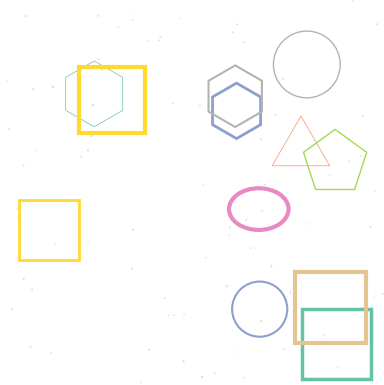[{"shape": "square", "thickness": 2.5, "radius": 0.45, "center": [0.874, 0.107]}, {"shape": "hexagon", "thickness": 0.5, "radius": 0.43, "center": [0.245, 0.756]}, {"shape": "triangle", "thickness": 0.5, "radius": 0.43, "center": [0.782, 0.612]}, {"shape": "circle", "thickness": 1.5, "radius": 0.36, "center": [0.675, 0.197]}, {"shape": "hexagon", "thickness": 2, "radius": 0.36, "center": [0.614, 0.712]}, {"shape": "oval", "thickness": 3, "radius": 0.39, "center": [0.672, 0.457]}, {"shape": "pentagon", "thickness": 1, "radius": 0.43, "center": [0.87, 0.578]}, {"shape": "square", "thickness": 2, "radius": 0.39, "center": [0.127, 0.403]}, {"shape": "square", "thickness": 3, "radius": 0.43, "center": [0.292, 0.741]}, {"shape": "square", "thickness": 3, "radius": 0.46, "center": [0.859, 0.201]}, {"shape": "circle", "thickness": 1, "radius": 0.43, "center": [0.797, 0.833]}, {"shape": "hexagon", "thickness": 1.5, "radius": 0.4, "center": [0.611, 0.75]}]